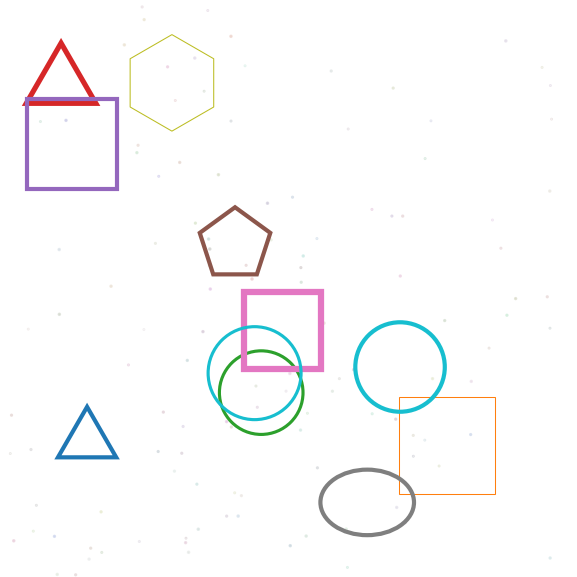[{"shape": "triangle", "thickness": 2, "radius": 0.29, "center": [0.151, 0.236]}, {"shape": "square", "thickness": 0.5, "radius": 0.42, "center": [0.774, 0.228]}, {"shape": "circle", "thickness": 1.5, "radius": 0.36, "center": [0.452, 0.319]}, {"shape": "triangle", "thickness": 2.5, "radius": 0.35, "center": [0.106, 0.855]}, {"shape": "square", "thickness": 2, "radius": 0.39, "center": [0.125, 0.75]}, {"shape": "pentagon", "thickness": 2, "radius": 0.32, "center": [0.407, 0.576]}, {"shape": "square", "thickness": 3, "radius": 0.33, "center": [0.489, 0.427]}, {"shape": "oval", "thickness": 2, "radius": 0.41, "center": [0.636, 0.129]}, {"shape": "hexagon", "thickness": 0.5, "radius": 0.42, "center": [0.298, 0.856]}, {"shape": "circle", "thickness": 2, "radius": 0.39, "center": [0.693, 0.364]}, {"shape": "circle", "thickness": 1.5, "radius": 0.4, "center": [0.441, 0.353]}]